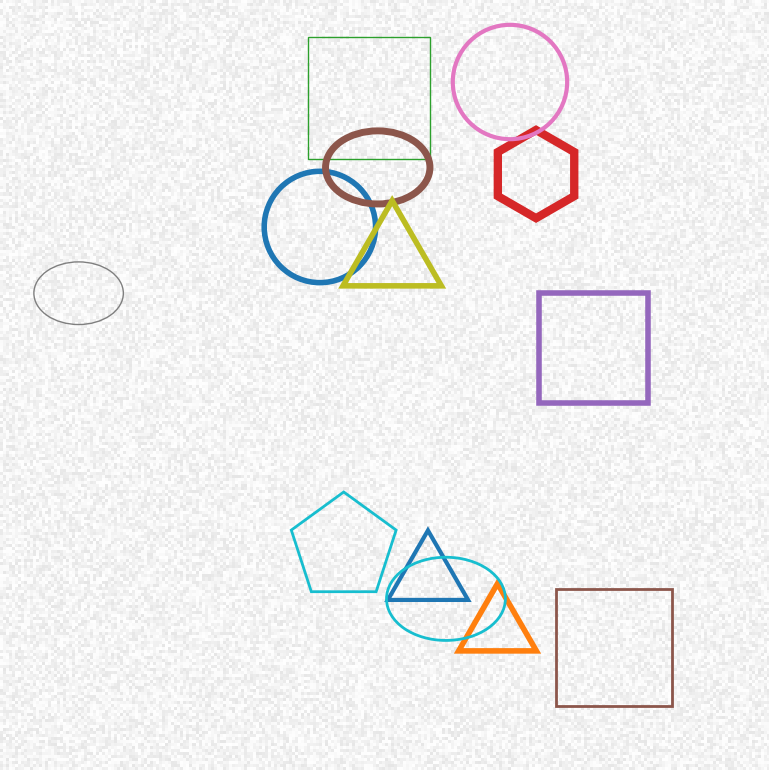[{"shape": "circle", "thickness": 2, "radius": 0.36, "center": [0.415, 0.705]}, {"shape": "triangle", "thickness": 1.5, "radius": 0.3, "center": [0.556, 0.251]}, {"shape": "triangle", "thickness": 2, "radius": 0.29, "center": [0.646, 0.184]}, {"shape": "square", "thickness": 0.5, "radius": 0.39, "center": [0.479, 0.873]}, {"shape": "hexagon", "thickness": 3, "radius": 0.29, "center": [0.696, 0.774]}, {"shape": "square", "thickness": 2, "radius": 0.36, "center": [0.771, 0.548]}, {"shape": "oval", "thickness": 2.5, "radius": 0.34, "center": [0.491, 0.783]}, {"shape": "square", "thickness": 1, "radius": 0.38, "center": [0.798, 0.159]}, {"shape": "circle", "thickness": 1.5, "radius": 0.37, "center": [0.662, 0.893]}, {"shape": "oval", "thickness": 0.5, "radius": 0.29, "center": [0.102, 0.619]}, {"shape": "triangle", "thickness": 2, "radius": 0.37, "center": [0.509, 0.666]}, {"shape": "pentagon", "thickness": 1, "radius": 0.36, "center": [0.446, 0.289]}, {"shape": "oval", "thickness": 1, "radius": 0.39, "center": [0.579, 0.222]}]